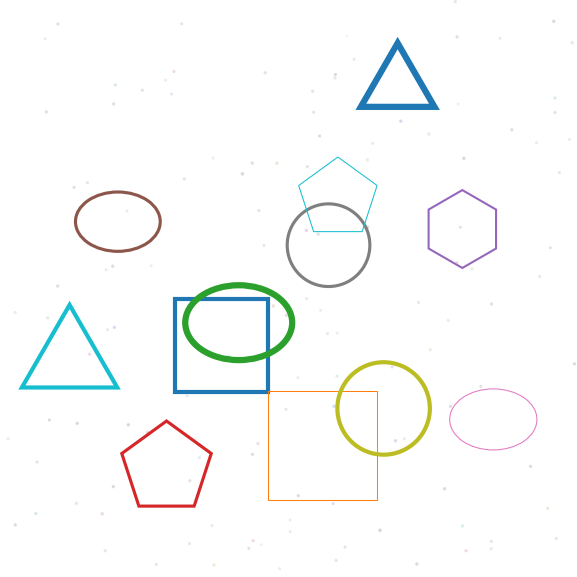[{"shape": "square", "thickness": 2, "radius": 0.4, "center": [0.383, 0.401]}, {"shape": "triangle", "thickness": 3, "radius": 0.37, "center": [0.689, 0.851]}, {"shape": "square", "thickness": 0.5, "radius": 0.47, "center": [0.558, 0.228]}, {"shape": "oval", "thickness": 3, "radius": 0.46, "center": [0.413, 0.44]}, {"shape": "pentagon", "thickness": 1.5, "radius": 0.41, "center": [0.288, 0.189]}, {"shape": "hexagon", "thickness": 1, "radius": 0.34, "center": [0.801, 0.603]}, {"shape": "oval", "thickness": 1.5, "radius": 0.37, "center": [0.204, 0.615]}, {"shape": "oval", "thickness": 0.5, "radius": 0.38, "center": [0.854, 0.273]}, {"shape": "circle", "thickness": 1.5, "radius": 0.36, "center": [0.569, 0.575]}, {"shape": "circle", "thickness": 2, "radius": 0.4, "center": [0.664, 0.292]}, {"shape": "pentagon", "thickness": 0.5, "radius": 0.36, "center": [0.585, 0.656]}, {"shape": "triangle", "thickness": 2, "radius": 0.48, "center": [0.12, 0.376]}]